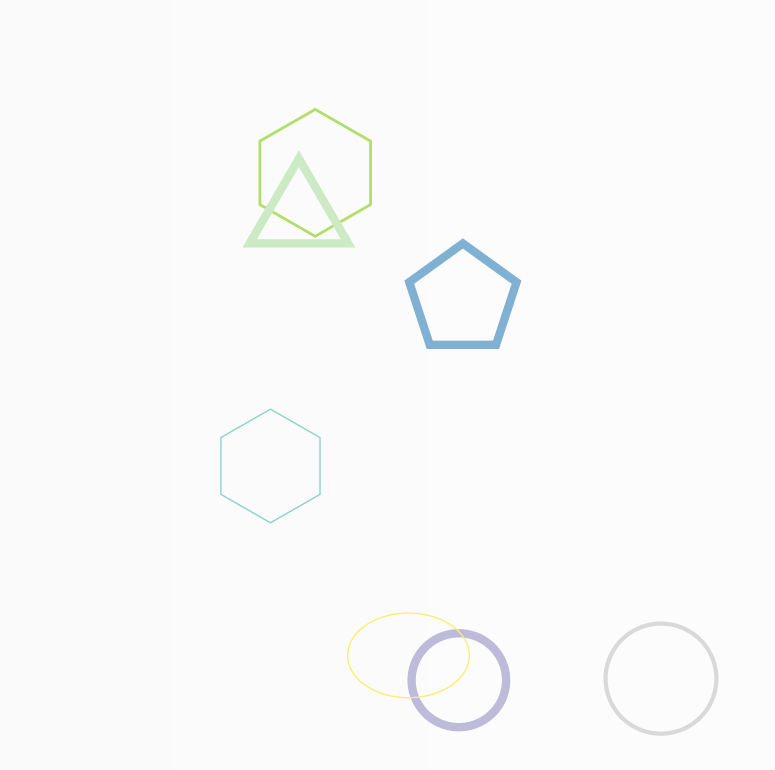[{"shape": "hexagon", "thickness": 0.5, "radius": 0.37, "center": [0.349, 0.395]}, {"shape": "circle", "thickness": 3, "radius": 0.3, "center": [0.592, 0.117]}, {"shape": "pentagon", "thickness": 3, "radius": 0.36, "center": [0.597, 0.611]}, {"shape": "hexagon", "thickness": 1, "radius": 0.41, "center": [0.407, 0.776]}, {"shape": "circle", "thickness": 1.5, "radius": 0.36, "center": [0.853, 0.119]}, {"shape": "triangle", "thickness": 3, "radius": 0.37, "center": [0.386, 0.721]}, {"shape": "oval", "thickness": 0.5, "radius": 0.39, "center": [0.527, 0.149]}]